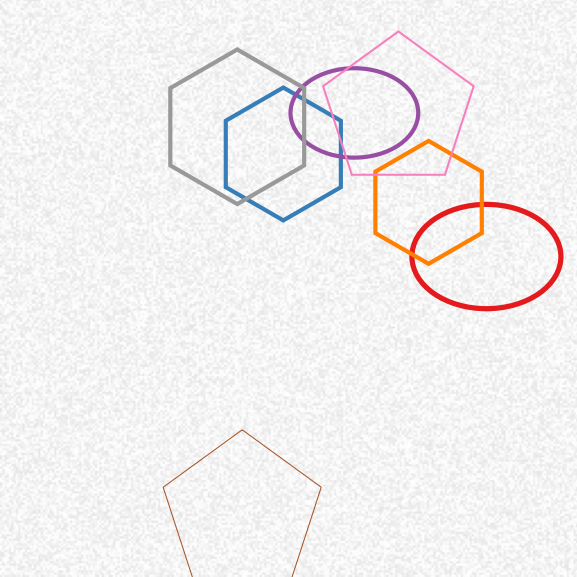[{"shape": "oval", "thickness": 2.5, "radius": 0.65, "center": [0.842, 0.555]}, {"shape": "hexagon", "thickness": 2, "radius": 0.58, "center": [0.491, 0.733]}, {"shape": "oval", "thickness": 2, "radius": 0.55, "center": [0.614, 0.804]}, {"shape": "hexagon", "thickness": 2, "radius": 0.53, "center": [0.742, 0.649]}, {"shape": "pentagon", "thickness": 0.5, "radius": 0.72, "center": [0.419, 0.111]}, {"shape": "pentagon", "thickness": 1, "radius": 0.69, "center": [0.69, 0.807]}, {"shape": "hexagon", "thickness": 2, "radius": 0.67, "center": [0.411, 0.78]}]